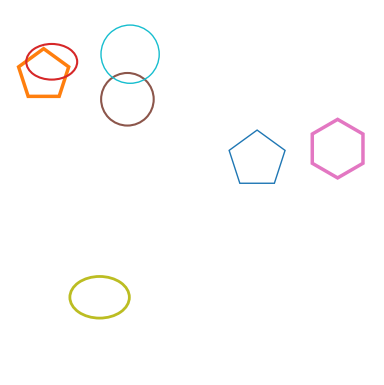[{"shape": "pentagon", "thickness": 1, "radius": 0.38, "center": [0.668, 0.586]}, {"shape": "pentagon", "thickness": 2.5, "radius": 0.34, "center": [0.113, 0.805]}, {"shape": "oval", "thickness": 1.5, "radius": 0.33, "center": [0.134, 0.84]}, {"shape": "circle", "thickness": 1.5, "radius": 0.34, "center": [0.331, 0.742]}, {"shape": "hexagon", "thickness": 2.5, "radius": 0.38, "center": [0.877, 0.614]}, {"shape": "oval", "thickness": 2, "radius": 0.39, "center": [0.259, 0.228]}, {"shape": "circle", "thickness": 1, "radius": 0.38, "center": [0.338, 0.859]}]